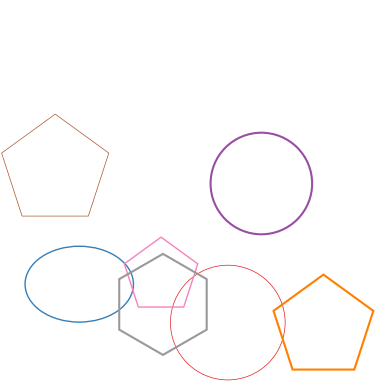[{"shape": "circle", "thickness": 0.5, "radius": 0.74, "center": [0.592, 0.162]}, {"shape": "oval", "thickness": 1, "radius": 0.7, "center": [0.206, 0.262]}, {"shape": "circle", "thickness": 1.5, "radius": 0.66, "center": [0.679, 0.523]}, {"shape": "pentagon", "thickness": 1.5, "radius": 0.68, "center": [0.84, 0.15]}, {"shape": "pentagon", "thickness": 0.5, "radius": 0.73, "center": [0.143, 0.557]}, {"shape": "pentagon", "thickness": 1, "radius": 0.5, "center": [0.418, 0.284]}, {"shape": "hexagon", "thickness": 1.5, "radius": 0.66, "center": [0.423, 0.209]}]